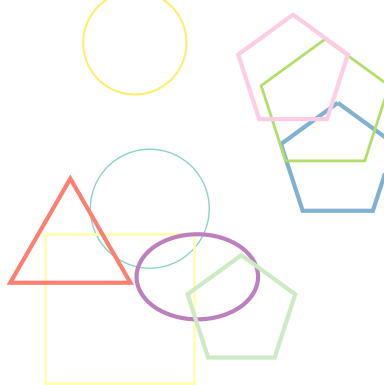[{"shape": "circle", "thickness": 1, "radius": 0.77, "center": [0.389, 0.458]}, {"shape": "square", "thickness": 2, "radius": 0.97, "center": [0.309, 0.2]}, {"shape": "triangle", "thickness": 3, "radius": 0.9, "center": [0.183, 0.356]}, {"shape": "pentagon", "thickness": 3, "radius": 0.78, "center": [0.877, 0.578]}, {"shape": "pentagon", "thickness": 2, "radius": 0.87, "center": [0.845, 0.724]}, {"shape": "pentagon", "thickness": 3, "radius": 0.75, "center": [0.761, 0.812]}, {"shape": "oval", "thickness": 3, "radius": 0.79, "center": [0.513, 0.281]}, {"shape": "pentagon", "thickness": 3, "radius": 0.73, "center": [0.627, 0.19]}, {"shape": "circle", "thickness": 1.5, "radius": 0.67, "center": [0.35, 0.889]}]